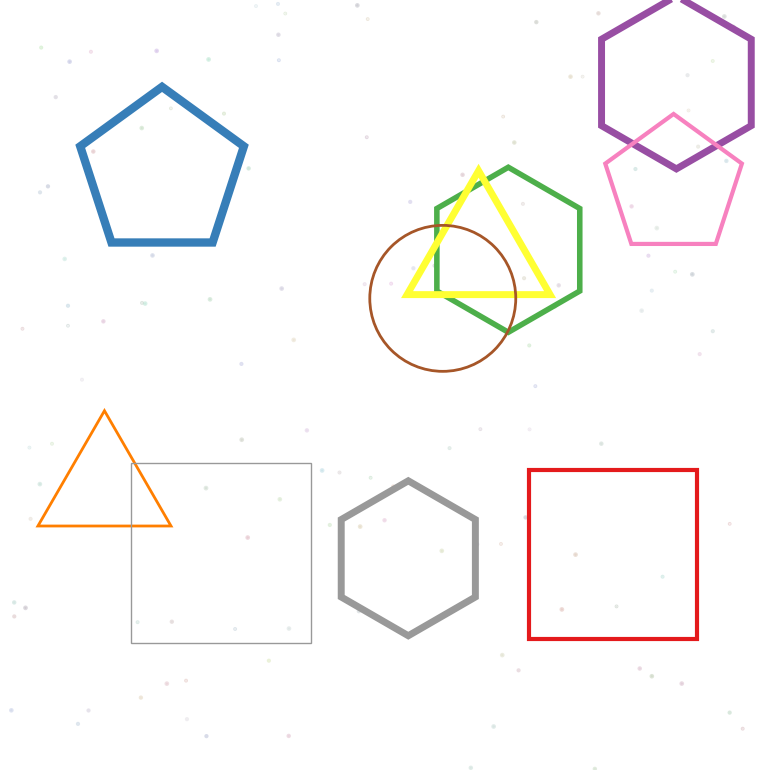[{"shape": "square", "thickness": 1.5, "radius": 0.55, "center": [0.796, 0.28]}, {"shape": "pentagon", "thickness": 3, "radius": 0.56, "center": [0.21, 0.775]}, {"shape": "hexagon", "thickness": 2, "radius": 0.54, "center": [0.66, 0.676]}, {"shape": "hexagon", "thickness": 2.5, "radius": 0.56, "center": [0.878, 0.893]}, {"shape": "triangle", "thickness": 1, "radius": 0.5, "center": [0.136, 0.367]}, {"shape": "triangle", "thickness": 2.5, "radius": 0.54, "center": [0.622, 0.671]}, {"shape": "circle", "thickness": 1, "radius": 0.47, "center": [0.575, 0.613]}, {"shape": "pentagon", "thickness": 1.5, "radius": 0.47, "center": [0.875, 0.759]}, {"shape": "square", "thickness": 0.5, "radius": 0.58, "center": [0.287, 0.282]}, {"shape": "hexagon", "thickness": 2.5, "radius": 0.5, "center": [0.53, 0.275]}]